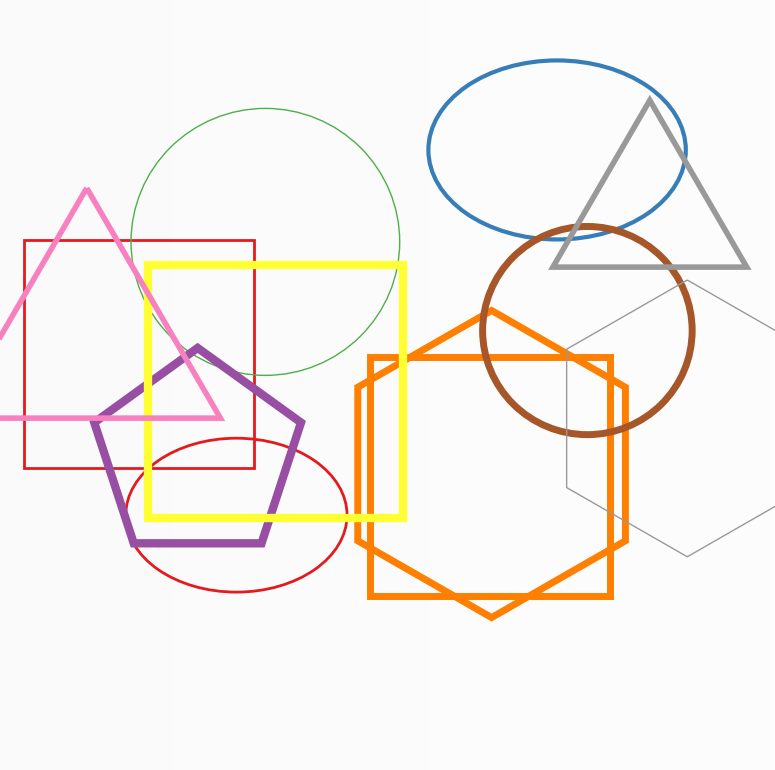[{"shape": "oval", "thickness": 1, "radius": 0.71, "center": [0.305, 0.331]}, {"shape": "square", "thickness": 1, "radius": 0.74, "center": [0.179, 0.54]}, {"shape": "oval", "thickness": 1.5, "radius": 0.83, "center": [0.719, 0.805]}, {"shape": "circle", "thickness": 0.5, "radius": 0.87, "center": [0.342, 0.686]}, {"shape": "pentagon", "thickness": 3, "radius": 0.7, "center": [0.255, 0.408]}, {"shape": "square", "thickness": 2.5, "radius": 0.77, "center": [0.633, 0.381]}, {"shape": "hexagon", "thickness": 2.5, "radius": 1.0, "center": [0.634, 0.397]}, {"shape": "square", "thickness": 3, "radius": 0.82, "center": [0.356, 0.491]}, {"shape": "circle", "thickness": 2.5, "radius": 0.68, "center": [0.758, 0.571]}, {"shape": "triangle", "thickness": 2, "radius": 1.0, "center": [0.112, 0.557]}, {"shape": "triangle", "thickness": 2, "radius": 0.72, "center": [0.838, 0.725]}, {"shape": "hexagon", "thickness": 0.5, "radius": 0.9, "center": [0.887, 0.457]}]